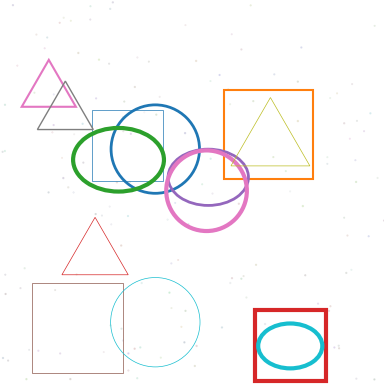[{"shape": "circle", "thickness": 2, "radius": 0.57, "center": [0.403, 0.613]}, {"shape": "square", "thickness": 0.5, "radius": 0.46, "center": [0.33, 0.623]}, {"shape": "square", "thickness": 1.5, "radius": 0.58, "center": [0.698, 0.651]}, {"shape": "oval", "thickness": 3, "radius": 0.59, "center": [0.308, 0.585]}, {"shape": "square", "thickness": 3, "radius": 0.46, "center": [0.755, 0.102]}, {"shape": "triangle", "thickness": 0.5, "radius": 0.5, "center": [0.247, 0.336]}, {"shape": "oval", "thickness": 2, "radius": 0.52, "center": [0.541, 0.539]}, {"shape": "square", "thickness": 0.5, "radius": 0.59, "center": [0.201, 0.148]}, {"shape": "circle", "thickness": 3, "radius": 0.52, "center": [0.537, 0.505]}, {"shape": "triangle", "thickness": 1.5, "radius": 0.41, "center": [0.127, 0.763]}, {"shape": "triangle", "thickness": 1, "radius": 0.42, "center": [0.17, 0.705]}, {"shape": "triangle", "thickness": 0.5, "radius": 0.59, "center": [0.702, 0.628]}, {"shape": "oval", "thickness": 3, "radius": 0.42, "center": [0.754, 0.102]}, {"shape": "circle", "thickness": 0.5, "radius": 0.58, "center": [0.403, 0.163]}]